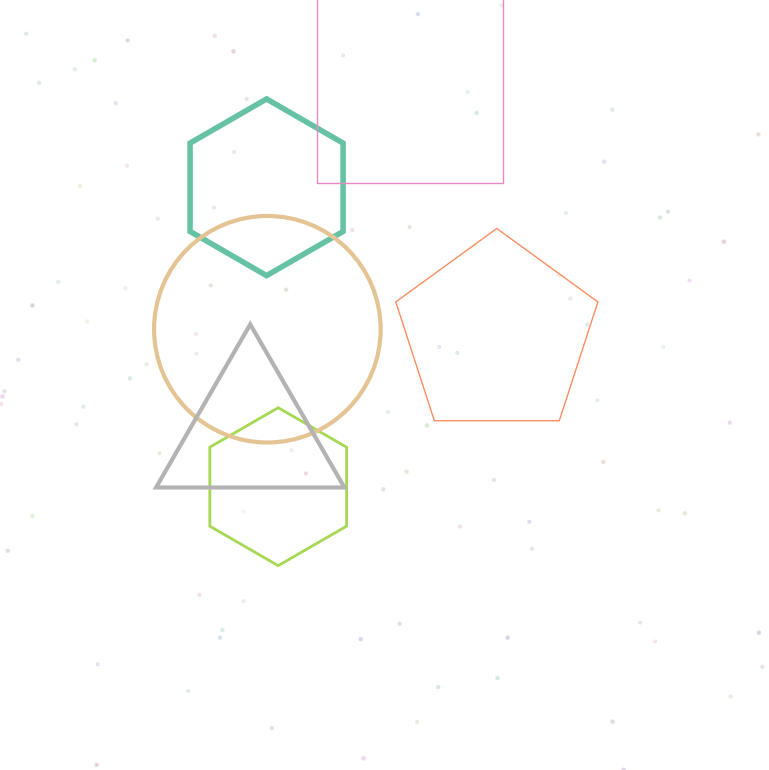[{"shape": "hexagon", "thickness": 2, "radius": 0.57, "center": [0.346, 0.757]}, {"shape": "pentagon", "thickness": 0.5, "radius": 0.69, "center": [0.645, 0.565]}, {"shape": "square", "thickness": 0.5, "radius": 0.6, "center": [0.533, 0.883]}, {"shape": "hexagon", "thickness": 1, "radius": 0.51, "center": [0.361, 0.368]}, {"shape": "circle", "thickness": 1.5, "radius": 0.74, "center": [0.347, 0.572]}, {"shape": "triangle", "thickness": 1.5, "radius": 0.71, "center": [0.325, 0.438]}]